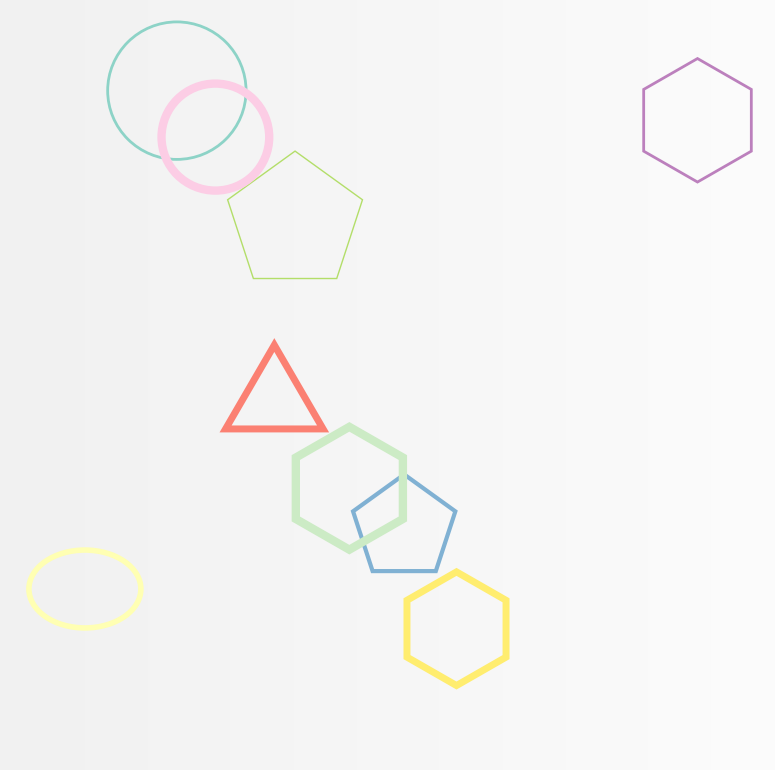[{"shape": "circle", "thickness": 1, "radius": 0.45, "center": [0.228, 0.882]}, {"shape": "oval", "thickness": 2, "radius": 0.36, "center": [0.11, 0.235]}, {"shape": "triangle", "thickness": 2.5, "radius": 0.36, "center": [0.354, 0.479]}, {"shape": "pentagon", "thickness": 1.5, "radius": 0.35, "center": [0.522, 0.314]}, {"shape": "pentagon", "thickness": 0.5, "radius": 0.46, "center": [0.381, 0.712]}, {"shape": "circle", "thickness": 3, "radius": 0.35, "center": [0.278, 0.822]}, {"shape": "hexagon", "thickness": 1, "radius": 0.4, "center": [0.9, 0.844]}, {"shape": "hexagon", "thickness": 3, "radius": 0.4, "center": [0.451, 0.366]}, {"shape": "hexagon", "thickness": 2.5, "radius": 0.37, "center": [0.589, 0.183]}]